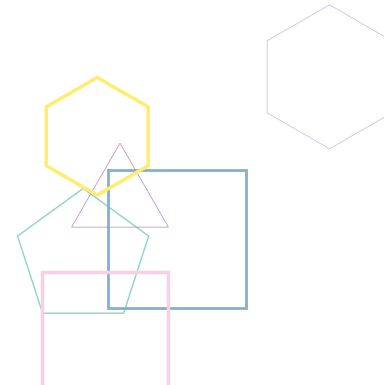[{"shape": "pentagon", "thickness": 1, "radius": 0.9, "center": [0.216, 0.331]}, {"shape": "hexagon", "thickness": 0.5, "radius": 0.94, "center": [0.856, 0.8]}, {"shape": "square", "thickness": 2, "radius": 0.89, "center": [0.461, 0.38]}, {"shape": "square", "thickness": 2.5, "radius": 0.82, "center": [0.273, 0.129]}, {"shape": "triangle", "thickness": 0.5, "radius": 0.73, "center": [0.312, 0.483]}, {"shape": "hexagon", "thickness": 2.5, "radius": 0.76, "center": [0.252, 0.646]}]